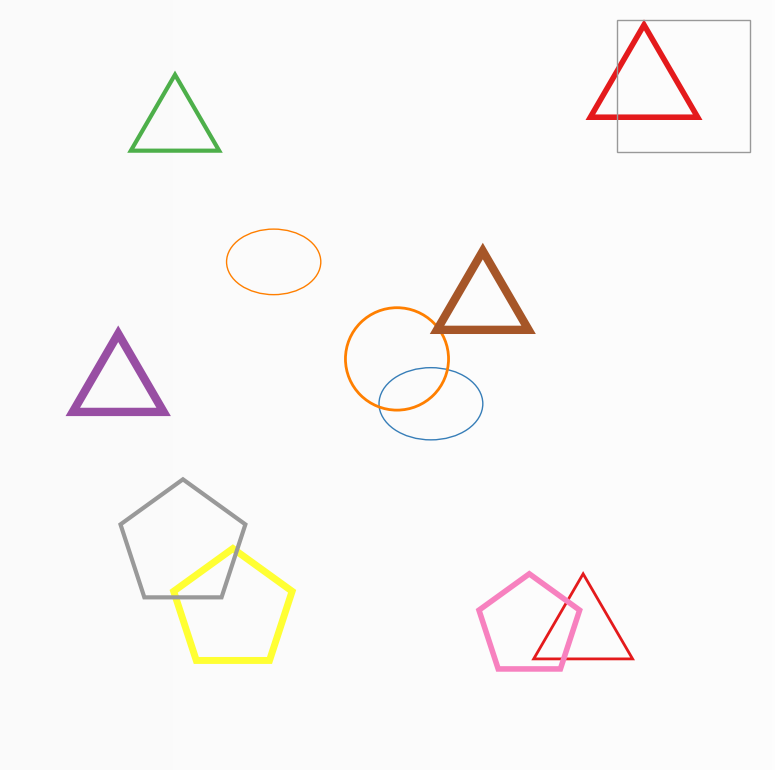[{"shape": "triangle", "thickness": 2, "radius": 0.4, "center": [0.831, 0.888]}, {"shape": "triangle", "thickness": 1, "radius": 0.37, "center": [0.752, 0.181]}, {"shape": "oval", "thickness": 0.5, "radius": 0.33, "center": [0.556, 0.476]}, {"shape": "triangle", "thickness": 1.5, "radius": 0.33, "center": [0.226, 0.837]}, {"shape": "triangle", "thickness": 3, "radius": 0.34, "center": [0.153, 0.499]}, {"shape": "circle", "thickness": 1, "radius": 0.33, "center": [0.512, 0.534]}, {"shape": "oval", "thickness": 0.5, "radius": 0.3, "center": [0.353, 0.66]}, {"shape": "pentagon", "thickness": 2.5, "radius": 0.4, "center": [0.301, 0.207]}, {"shape": "triangle", "thickness": 3, "radius": 0.34, "center": [0.623, 0.606]}, {"shape": "pentagon", "thickness": 2, "radius": 0.34, "center": [0.683, 0.186]}, {"shape": "pentagon", "thickness": 1.5, "radius": 0.42, "center": [0.236, 0.293]}, {"shape": "square", "thickness": 0.5, "radius": 0.43, "center": [0.881, 0.889]}]